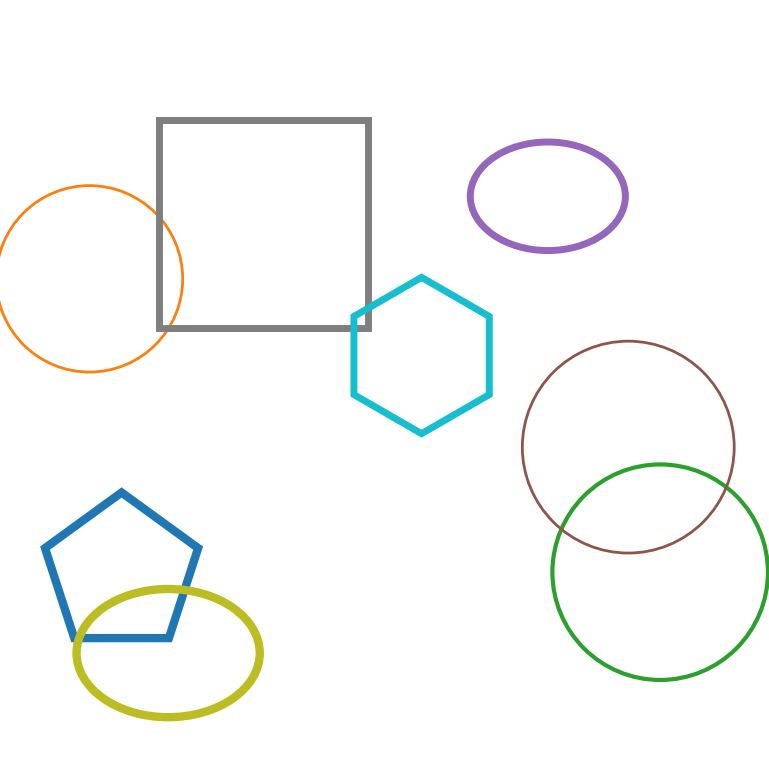[{"shape": "pentagon", "thickness": 3, "radius": 0.52, "center": [0.158, 0.256]}, {"shape": "circle", "thickness": 1, "radius": 0.61, "center": [0.116, 0.638]}, {"shape": "circle", "thickness": 1.5, "radius": 0.7, "center": [0.857, 0.257]}, {"shape": "oval", "thickness": 2.5, "radius": 0.5, "center": [0.711, 0.745]}, {"shape": "circle", "thickness": 1, "radius": 0.69, "center": [0.816, 0.419]}, {"shape": "square", "thickness": 2.5, "radius": 0.68, "center": [0.342, 0.709]}, {"shape": "oval", "thickness": 3, "radius": 0.59, "center": [0.218, 0.152]}, {"shape": "hexagon", "thickness": 2.5, "radius": 0.51, "center": [0.548, 0.538]}]